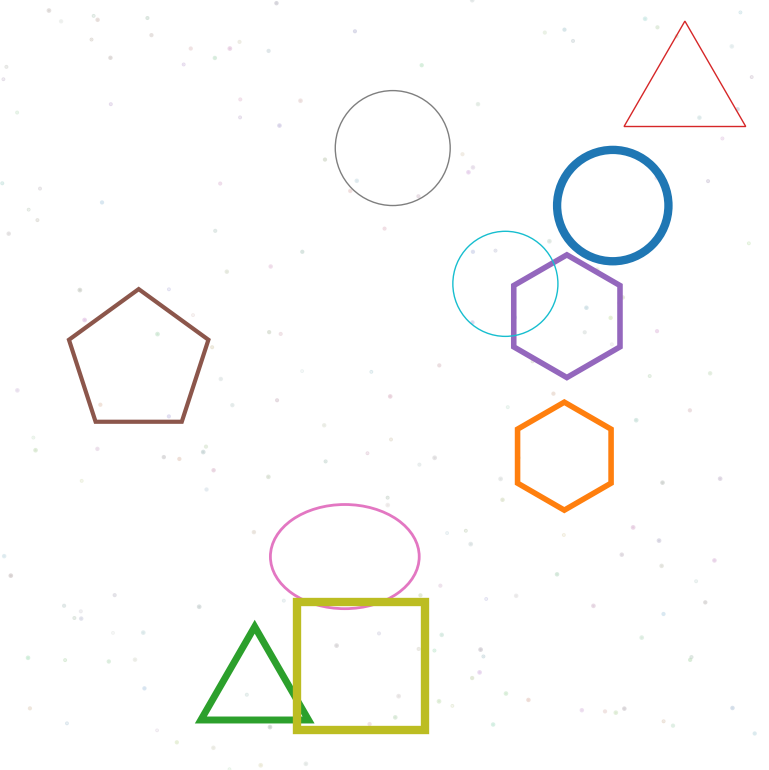[{"shape": "circle", "thickness": 3, "radius": 0.36, "center": [0.796, 0.733]}, {"shape": "hexagon", "thickness": 2, "radius": 0.35, "center": [0.733, 0.408]}, {"shape": "triangle", "thickness": 2.5, "radius": 0.4, "center": [0.331, 0.105]}, {"shape": "triangle", "thickness": 0.5, "radius": 0.46, "center": [0.889, 0.881]}, {"shape": "hexagon", "thickness": 2, "radius": 0.4, "center": [0.736, 0.589]}, {"shape": "pentagon", "thickness": 1.5, "radius": 0.48, "center": [0.18, 0.529]}, {"shape": "oval", "thickness": 1, "radius": 0.48, "center": [0.448, 0.277]}, {"shape": "circle", "thickness": 0.5, "radius": 0.37, "center": [0.51, 0.808]}, {"shape": "square", "thickness": 3, "radius": 0.41, "center": [0.469, 0.135]}, {"shape": "circle", "thickness": 0.5, "radius": 0.34, "center": [0.656, 0.631]}]